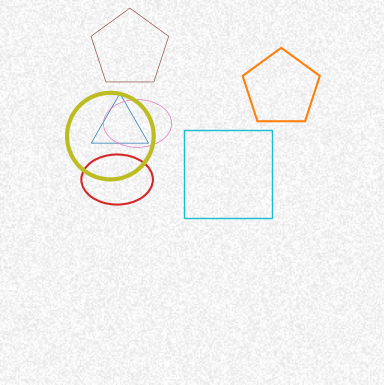[{"shape": "triangle", "thickness": 0.5, "radius": 0.43, "center": [0.311, 0.671]}, {"shape": "pentagon", "thickness": 1.5, "radius": 0.53, "center": [0.731, 0.77]}, {"shape": "oval", "thickness": 1.5, "radius": 0.46, "center": [0.304, 0.534]}, {"shape": "pentagon", "thickness": 0.5, "radius": 0.53, "center": [0.337, 0.873]}, {"shape": "oval", "thickness": 0.5, "radius": 0.44, "center": [0.357, 0.679]}, {"shape": "circle", "thickness": 3, "radius": 0.56, "center": [0.287, 0.646]}, {"shape": "square", "thickness": 1, "radius": 0.57, "center": [0.592, 0.548]}]